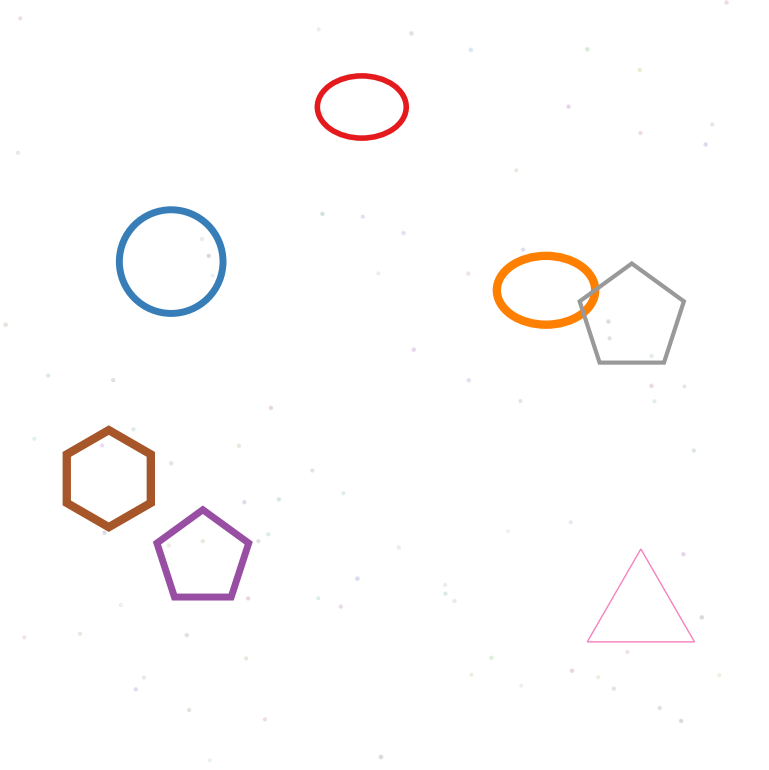[{"shape": "oval", "thickness": 2, "radius": 0.29, "center": [0.47, 0.861]}, {"shape": "circle", "thickness": 2.5, "radius": 0.34, "center": [0.222, 0.66]}, {"shape": "pentagon", "thickness": 2.5, "radius": 0.31, "center": [0.263, 0.275]}, {"shape": "oval", "thickness": 3, "radius": 0.32, "center": [0.709, 0.623]}, {"shape": "hexagon", "thickness": 3, "radius": 0.32, "center": [0.141, 0.378]}, {"shape": "triangle", "thickness": 0.5, "radius": 0.4, "center": [0.832, 0.207]}, {"shape": "pentagon", "thickness": 1.5, "radius": 0.36, "center": [0.82, 0.587]}]